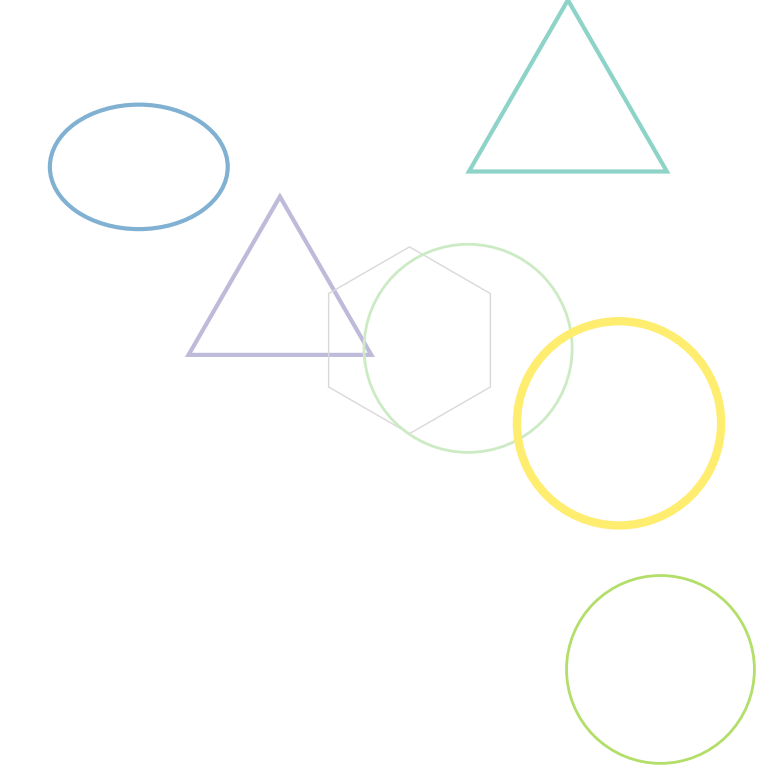[{"shape": "triangle", "thickness": 1.5, "radius": 0.74, "center": [0.738, 0.852]}, {"shape": "triangle", "thickness": 1.5, "radius": 0.69, "center": [0.364, 0.608]}, {"shape": "oval", "thickness": 1.5, "radius": 0.58, "center": [0.18, 0.783]}, {"shape": "circle", "thickness": 1, "radius": 0.61, "center": [0.858, 0.131]}, {"shape": "hexagon", "thickness": 0.5, "radius": 0.61, "center": [0.532, 0.558]}, {"shape": "circle", "thickness": 1, "radius": 0.68, "center": [0.608, 0.548]}, {"shape": "circle", "thickness": 3, "radius": 0.66, "center": [0.804, 0.45]}]